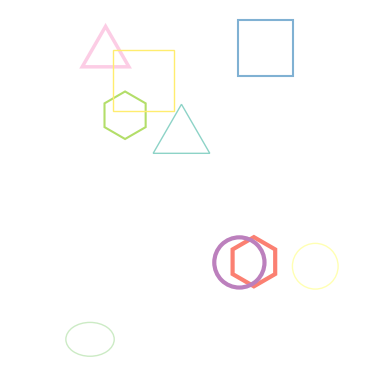[{"shape": "triangle", "thickness": 1, "radius": 0.42, "center": [0.471, 0.644]}, {"shape": "circle", "thickness": 1, "radius": 0.3, "center": [0.819, 0.309]}, {"shape": "hexagon", "thickness": 3, "radius": 0.32, "center": [0.659, 0.32]}, {"shape": "square", "thickness": 1.5, "radius": 0.36, "center": [0.69, 0.876]}, {"shape": "hexagon", "thickness": 1.5, "radius": 0.31, "center": [0.325, 0.701]}, {"shape": "triangle", "thickness": 2.5, "radius": 0.35, "center": [0.274, 0.861]}, {"shape": "circle", "thickness": 3, "radius": 0.33, "center": [0.622, 0.318]}, {"shape": "oval", "thickness": 1, "radius": 0.31, "center": [0.234, 0.119]}, {"shape": "square", "thickness": 1, "radius": 0.4, "center": [0.372, 0.791]}]